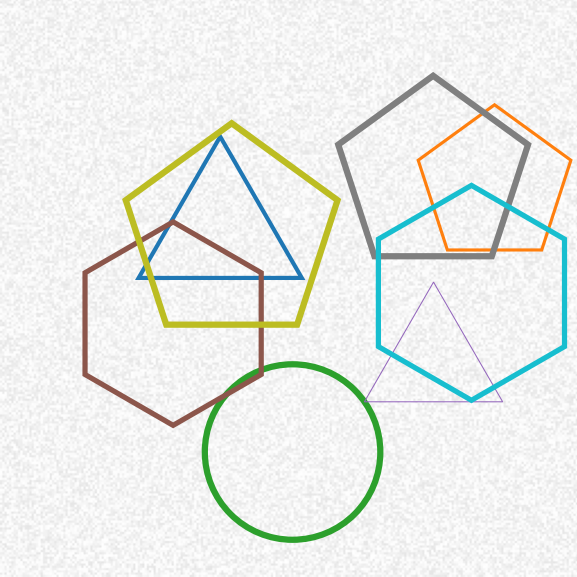[{"shape": "triangle", "thickness": 2, "radius": 0.82, "center": [0.381, 0.599]}, {"shape": "pentagon", "thickness": 1.5, "radius": 0.69, "center": [0.856, 0.679]}, {"shape": "circle", "thickness": 3, "radius": 0.76, "center": [0.507, 0.216]}, {"shape": "triangle", "thickness": 0.5, "radius": 0.69, "center": [0.751, 0.372]}, {"shape": "hexagon", "thickness": 2.5, "radius": 0.88, "center": [0.3, 0.439]}, {"shape": "pentagon", "thickness": 3, "radius": 0.86, "center": [0.75, 0.695]}, {"shape": "pentagon", "thickness": 3, "radius": 0.96, "center": [0.401, 0.593]}, {"shape": "hexagon", "thickness": 2.5, "radius": 0.93, "center": [0.816, 0.492]}]